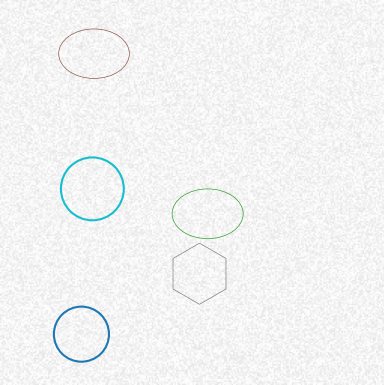[{"shape": "circle", "thickness": 1.5, "radius": 0.36, "center": [0.212, 0.132]}, {"shape": "oval", "thickness": 0.5, "radius": 0.46, "center": [0.539, 0.445]}, {"shape": "oval", "thickness": 0.5, "radius": 0.46, "center": [0.244, 0.861]}, {"shape": "hexagon", "thickness": 0.5, "radius": 0.4, "center": [0.518, 0.289]}, {"shape": "circle", "thickness": 1.5, "radius": 0.41, "center": [0.24, 0.509]}]